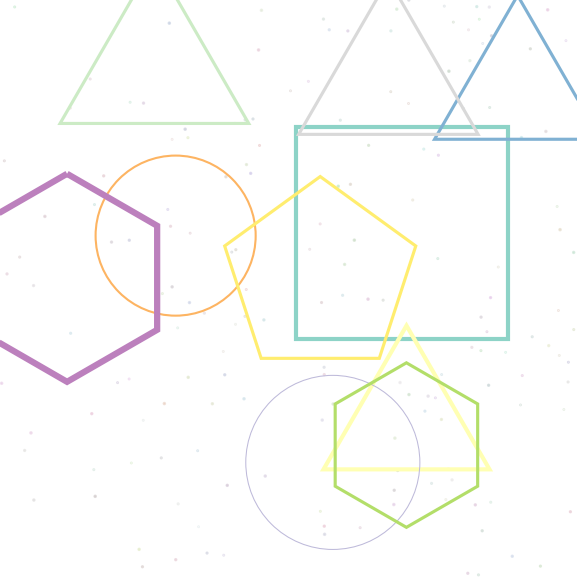[{"shape": "square", "thickness": 2, "radius": 0.92, "center": [0.696, 0.596]}, {"shape": "triangle", "thickness": 2, "radius": 0.83, "center": [0.704, 0.269]}, {"shape": "circle", "thickness": 0.5, "radius": 0.75, "center": [0.576, 0.198]}, {"shape": "triangle", "thickness": 1.5, "radius": 0.83, "center": [0.896, 0.841]}, {"shape": "circle", "thickness": 1, "radius": 0.69, "center": [0.304, 0.591]}, {"shape": "hexagon", "thickness": 1.5, "radius": 0.71, "center": [0.704, 0.228]}, {"shape": "triangle", "thickness": 1.5, "radius": 0.9, "center": [0.673, 0.856]}, {"shape": "hexagon", "thickness": 3, "radius": 0.9, "center": [0.116, 0.518]}, {"shape": "triangle", "thickness": 1.5, "radius": 0.94, "center": [0.267, 0.88]}, {"shape": "pentagon", "thickness": 1.5, "radius": 0.87, "center": [0.554, 0.519]}]